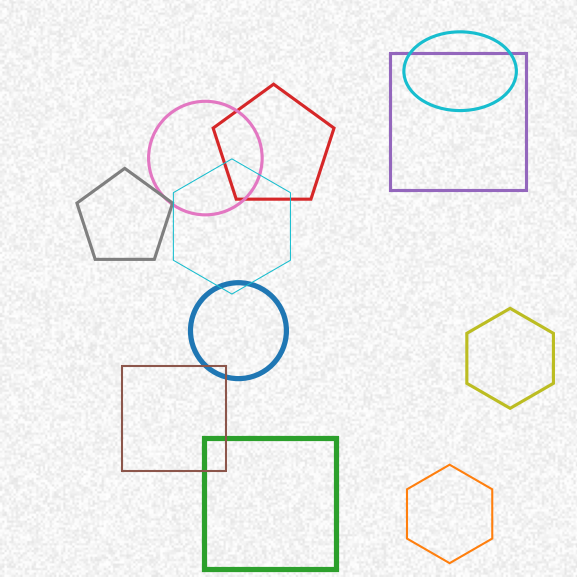[{"shape": "circle", "thickness": 2.5, "radius": 0.42, "center": [0.413, 0.427]}, {"shape": "hexagon", "thickness": 1, "radius": 0.43, "center": [0.779, 0.109]}, {"shape": "square", "thickness": 2.5, "radius": 0.57, "center": [0.467, 0.127]}, {"shape": "pentagon", "thickness": 1.5, "radius": 0.55, "center": [0.474, 0.743]}, {"shape": "square", "thickness": 1.5, "radius": 0.59, "center": [0.793, 0.789]}, {"shape": "square", "thickness": 1, "radius": 0.45, "center": [0.301, 0.275]}, {"shape": "circle", "thickness": 1.5, "radius": 0.49, "center": [0.356, 0.725]}, {"shape": "pentagon", "thickness": 1.5, "radius": 0.44, "center": [0.216, 0.62]}, {"shape": "hexagon", "thickness": 1.5, "radius": 0.43, "center": [0.883, 0.379]}, {"shape": "hexagon", "thickness": 0.5, "radius": 0.59, "center": [0.402, 0.607]}, {"shape": "oval", "thickness": 1.5, "radius": 0.49, "center": [0.797, 0.876]}]